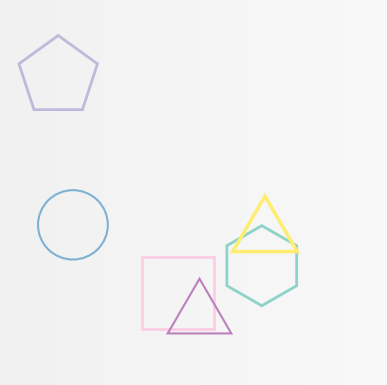[{"shape": "hexagon", "thickness": 2, "radius": 0.52, "center": [0.676, 0.31]}, {"shape": "pentagon", "thickness": 2, "radius": 0.53, "center": [0.15, 0.801]}, {"shape": "circle", "thickness": 1.5, "radius": 0.45, "center": [0.188, 0.416]}, {"shape": "square", "thickness": 2, "radius": 0.47, "center": [0.459, 0.24]}, {"shape": "triangle", "thickness": 1.5, "radius": 0.47, "center": [0.515, 0.181]}, {"shape": "triangle", "thickness": 2.5, "radius": 0.48, "center": [0.684, 0.395]}]